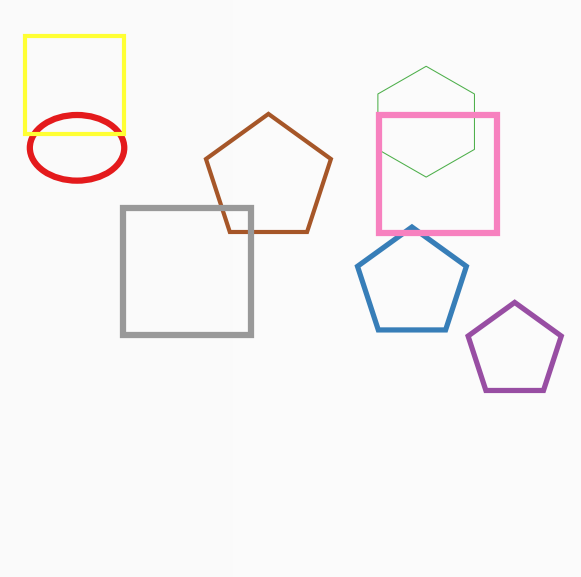[{"shape": "oval", "thickness": 3, "radius": 0.41, "center": [0.133, 0.743]}, {"shape": "pentagon", "thickness": 2.5, "radius": 0.49, "center": [0.709, 0.507]}, {"shape": "hexagon", "thickness": 0.5, "radius": 0.48, "center": [0.733, 0.788]}, {"shape": "pentagon", "thickness": 2.5, "radius": 0.42, "center": [0.885, 0.391]}, {"shape": "square", "thickness": 2, "radius": 0.42, "center": [0.128, 0.852]}, {"shape": "pentagon", "thickness": 2, "radius": 0.57, "center": [0.462, 0.689]}, {"shape": "square", "thickness": 3, "radius": 0.51, "center": [0.754, 0.698]}, {"shape": "square", "thickness": 3, "radius": 0.55, "center": [0.321, 0.529]}]